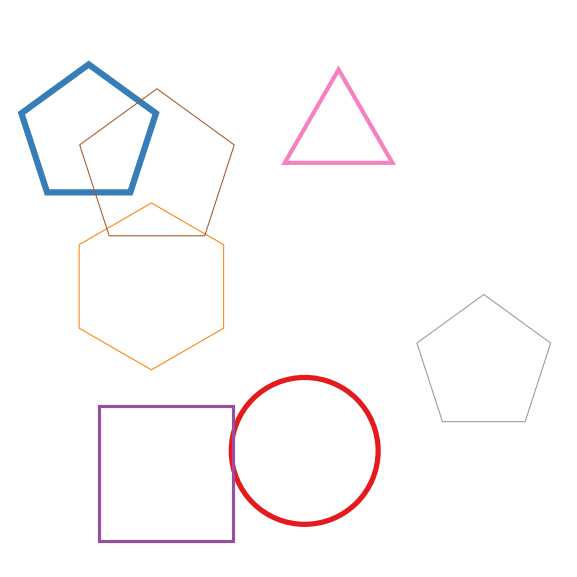[{"shape": "circle", "thickness": 2.5, "radius": 0.64, "center": [0.528, 0.218]}, {"shape": "pentagon", "thickness": 3, "radius": 0.61, "center": [0.154, 0.765]}, {"shape": "square", "thickness": 1.5, "radius": 0.58, "center": [0.288, 0.179]}, {"shape": "hexagon", "thickness": 0.5, "radius": 0.72, "center": [0.262, 0.503]}, {"shape": "pentagon", "thickness": 0.5, "radius": 0.7, "center": [0.272, 0.705]}, {"shape": "triangle", "thickness": 2, "radius": 0.54, "center": [0.586, 0.771]}, {"shape": "pentagon", "thickness": 0.5, "radius": 0.61, "center": [0.838, 0.367]}]